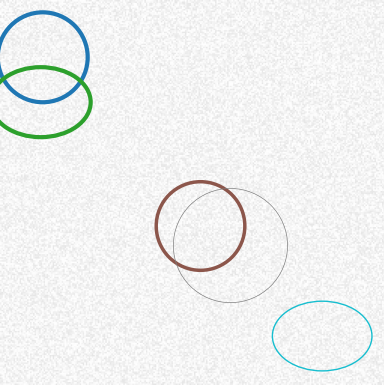[{"shape": "circle", "thickness": 3, "radius": 0.58, "center": [0.111, 0.851]}, {"shape": "oval", "thickness": 3, "radius": 0.65, "center": [0.106, 0.735]}, {"shape": "circle", "thickness": 2.5, "radius": 0.58, "center": [0.521, 0.413]}, {"shape": "circle", "thickness": 0.5, "radius": 0.74, "center": [0.599, 0.362]}, {"shape": "oval", "thickness": 1, "radius": 0.65, "center": [0.837, 0.127]}]